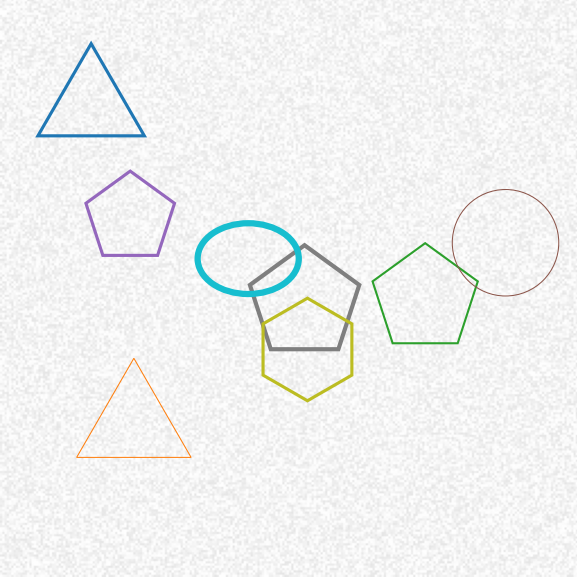[{"shape": "triangle", "thickness": 1.5, "radius": 0.53, "center": [0.158, 0.817]}, {"shape": "triangle", "thickness": 0.5, "radius": 0.57, "center": [0.232, 0.264]}, {"shape": "pentagon", "thickness": 1, "radius": 0.48, "center": [0.736, 0.482]}, {"shape": "pentagon", "thickness": 1.5, "radius": 0.4, "center": [0.225, 0.622]}, {"shape": "circle", "thickness": 0.5, "radius": 0.46, "center": [0.875, 0.579]}, {"shape": "pentagon", "thickness": 2, "radius": 0.5, "center": [0.527, 0.475]}, {"shape": "hexagon", "thickness": 1.5, "radius": 0.44, "center": [0.532, 0.394]}, {"shape": "oval", "thickness": 3, "radius": 0.44, "center": [0.43, 0.551]}]